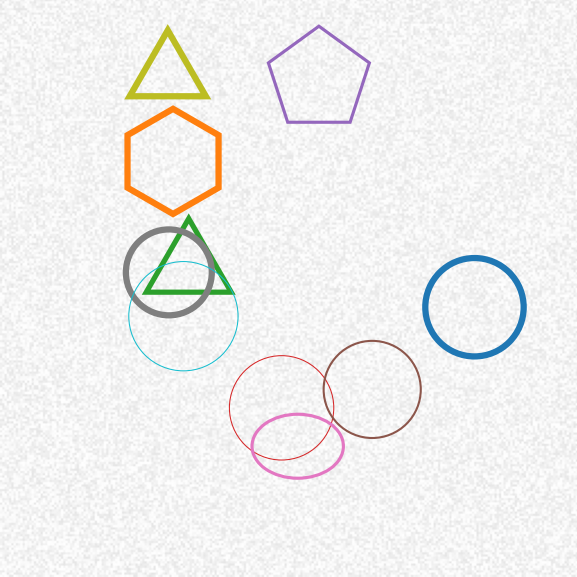[{"shape": "circle", "thickness": 3, "radius": 0.43, "center": [0.822, 0.467]}, {"shape": "hexagon", "thickness": 3, "radius": 0.46, "center": [0.3, 0.72]}, {"shape": "triangle", "thickness": 2.5, "radius": 0.42, "center": [0.327, 0.536]}, {"shape": "circle", "thickness": 0.5, "radius": 0.45, "center": [0.488, 0.293]}, {"shape": "pentagon", "thickness": 1.5, "radius": 0.46, "center": [0.552, 0.862]}, {"shape": "circle", "thickness": 1, "radius": 0.42, "center": [0.645, 0.325]}, {"shape": "oval", "thickness": 1.5, "radius": 0.4, "center": [0.516, 0.226]}, {"shape": "circle", "thickness": 3, "radius": 0.37, "center": [0.292, 0.527]}, {"shape": "triangle", "thickness": 3, "radius": 0.38, "center": [0.29, 0.871]}, {"shape": "circle", "thickness": 0.5, "radius": 0.47, "center": [0.318, 0.452]}]